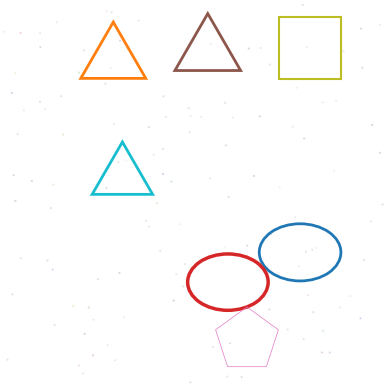[{"shape": "oval", "thickness": 2, "radius": 0.53, "center": [0.779, 0.345]}, {"shape": "triangle", "thickness": 2, "radius": 0.49, "center": [0.294, 0.845]}, {"shape": "oval", "thickness": 2.5, "radius": 0.52, "center": [0.592, 0.267]}, {"shape": "triangle", "thickness": 2, "radius": 0.49, "center": [0.54, 0.866]}, {"shape": "pentagon", "thickness": 0.5, "radius": 0.43, "center": [0.642, 0.117]}, {"shape": "square", "thickness": 1.5, "radius": 0.4, "center": [0.805, 0.875]}, {"shape": "triangle", "thickness": 2, "radius": 0.45, "center": [0.318, 0.541]}]